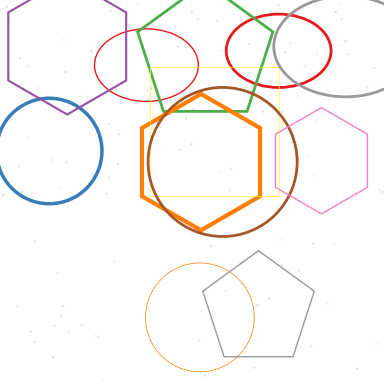[{"shape": "oval", "thickness": 2, "radius": 0.68, "center": [0.724, 0.868]}, {"shape": "oval", "thickness": 1, "radius": 0.67, "center": [0.38, 0.831]}, {"shape": "circle", "thickness": 2.5, "radius": 0.69, "center": [0.128, 0.608]}, {"shape": "pentagon", "thickness": 2, "radius": 0.92, "center": [0.533, 0.86]}, {"shape": "hexagon", "thickness": 1.5, "radius": 0.88, "center": [0.175, 0.879]}, {"shape": "hexagon", "thickness": 3, "radius": 0.89, "center": [0.522, 0.579]}, {"shape": "circle", "thickness": 0.5, "radius": 0.71, "center": [0.519, 0.176]}, {"shape": "square", "thickness": 0.5, "radius": 0.84, "center": [0.557, 0.659]}, {"shape": "circle", "thickness": 2, "radius": 0.97, "center": [0.578, 0.579]}, {"shape": "hexagon", "thickness": 1, "radius": 0.69, "center": [0.835, 0.582]}, {"shape": "oval", "thickness": 2, "radius": 0.93, "center": [0.898, 0.879]}, {"shape": "pentagon", "thickness": 1, "radius": 0.76, "center": [0.672, 0.197]}]